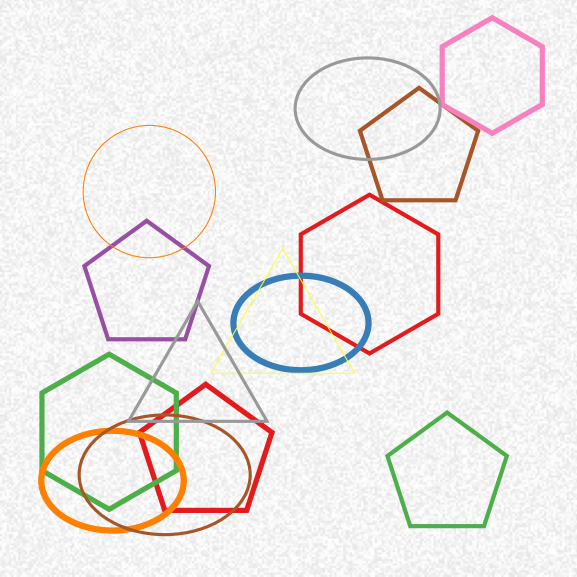[{"shape": "hexagon", "thickness": 2, "radius": 0.69, "center": [0.64, 0.525]}, {"shape": "pentagon", "thickness": 2.5, "radius": 0.6, "center": [0.356, 0.213]}, {"shape": "oval", "thickness": 3, "radius": 0.58, "center": [0.521, 0.44]}, {"shape": "hexagon", "thickness": 2.5, "radius": 0.67, "center": [0.189, 0.252]}, {"shape": "pentagon", "thickness": 2, "radius": 0.54, "center": [0.774, 0.176]}, {"shape": "pentagon", "thickness": 2, "radius": 0.57, "center": [0.254, 0.503]}, {"shape": "oval", "thickness": 3, "radius": 0.62, "center": [0.195, 0.167]}, {"shape": "circle", "thickness": 0.5, "radius": 0.57, "center": [0.259, 0.667]}, {"shape": "triangle", "thickness": 0.5, "radius": 0.72, "center": [0.49, 0.425]}, {"shape": "oval", "thickness": 1.5, "radius": 0.74, "center": [0.285, 0.177]}, {"shape": "pentagon", "thickness": 2, "radius": 0.54, "center": [0.726, 0.739]}, {"shape": "hexagon", "thickness": 2.5, "radius": 0.5, "center": [0.852, 0.868]}, {"shape": "oval", "thickness": 1.5, "radius": 0.63, "center": [0.637, 0.811]}, {"shape": "triangle", "thickness": 1.5, "radius": 0.69, "center": [0.342, 0.339]}]